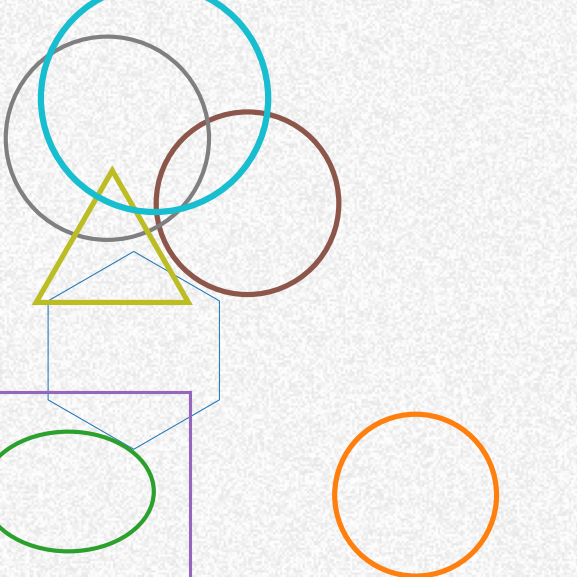[{"shape": "hexagon", "thickness": 0.5, "radius": 0.86, "center": [0.232, 0.392]}, {"shape": "circle", "thickness": 2.5, "radius": 0.7, "center": [0.72, 0.142]}, {"shape": "oval", "thickness": 2, "radius": 0.74, "center": [0.118, 0.148]}, {"shape": "square", "thickness": 1.5, "radius": 1.0, "center": [0.13, 0.12]}, {"shape": "circle", "thickness": 2.5, "radius": 0.79, "center": [0.429, 0.647]}, {"shape": "circle", "thickness": 2, "radius": 0.88, "center": [0.186, 0.76]}, {"shape": "triangle", "thickness": 2.5, "radius": 0.76, "center": [0.194, 0.552]}, {"shape": "circle", "thickness": 3, "radius": 0.98, "center": [0.268, 0.829]}]